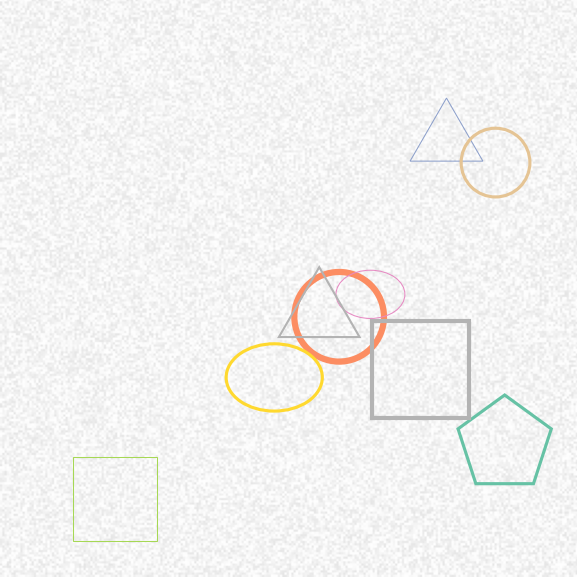[{"shape": "pentagon", "thickness": 1.5, "radius": 0.42, "center": [0.874, 0.23]}, {"shape": "circle", "thickness": 3, "radius": 0.39, "center": [0.587, 0.451]}, {"shape": "triangle", "thickness": 0.5, "radius": 0.36, "center": [0.773, 0.757]}, {"shape": "oval", "thickness": 0.5, "radius": 0.3, "center": [0.641, 0.489]}, {"shape": "square", "thickness": 0.5, "radius": 0.36, "center": [0.199, 0.134]}, {"shape": "oval", "thickness": 1.5, "radius": 0.42, "center": [0.475, 0.346]}, {"shape": "circle", "thickness": 1.5, "radius": 0.3, "center": [0.858, 0.718]}, {"shape": "square", "thickness": 2, "radius": 0.42, "center": [0.729, 0.359]}, {"shape": "triangle", "thickness": 1, "radius": 0.4, "center": [0.553, 0.456]}]